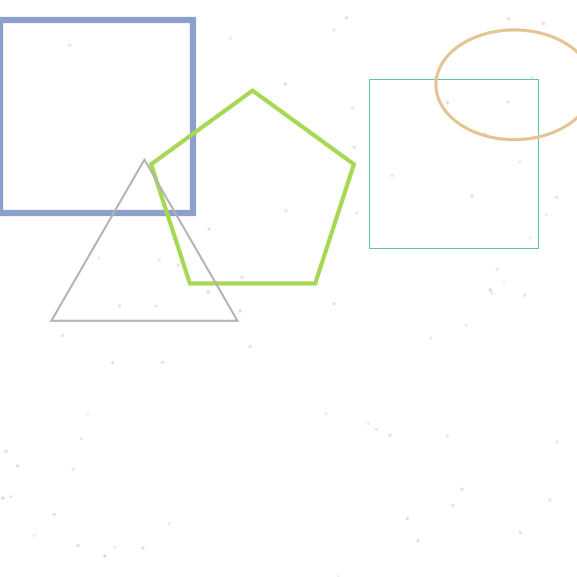[{"shape": "square", "thickness": 0.5, "radius": 0.73, "center": [0.785, 0.716]}, {"shape": "square", "thickness": 3, "radius": 0.84, "center": [0.167, 0.798]}, {"shape": "pentagon", "thickness": 2, "radius": 0.92, "center": [0.437, 0.658]}, {"shape": "oval", "thickness": 1.5, "radius": 0.68, "center": [0.891, 0.852]}, {"shape": "triangle", "thickness": 1, "radius": 0.93, "center": [0.25, 0.537]}]